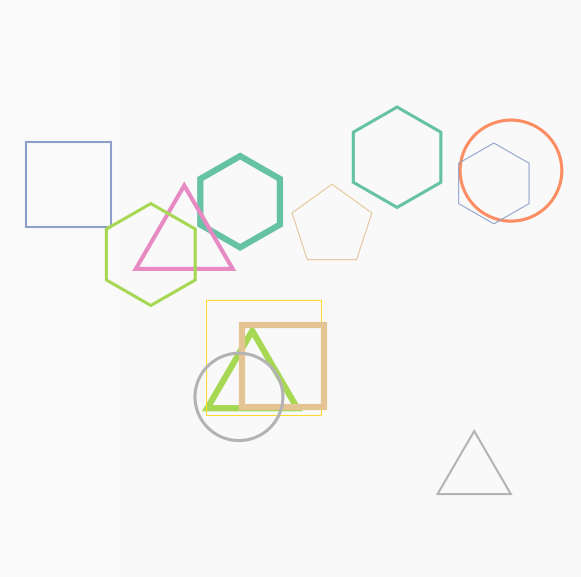[{"shape": "hexagon", "thickness": 1.5, "radius": 0.43, "center": [0.683, 0.727]}, {"shape": "hexagon", "thickness": 3, "radius": 0.4, "center": [0.413, 0.65]}, {"shape": "circle", "thickness": 1.5, "radius": 0.44, "center": [0.879, 0.704]}, {"shape": "hexagon", "thickness": 0.5, "radius": 0.35, "center": [0.85, 0.682]}, {"shape": "square", "thickness": 1, "radius": 0.37, "center": [0.118, 0.68]}, {"shape": "triangle", "thickness": 2, "radius": 0.48, "center": [0.317, 0.582]}, {"shape": "triangle", "thickness": 3, "radius": 0.45, "center": [0.434, 0.337]}, {"shape": "hexagon", "thickness": 1.5, "radius": 0.44, "center": [0.259, 0.558]}, {"shape": "square", "thickness": 0.5, "radius": 0.5, "center": [0.454, 0.38]}, {"shape": "pentagon", "thickness": 0.5, "radius": 0.36, "center": [0.571, 0.608]}, {"shape": "square", "thickness": 3, "radius": 0.35, "center": [0.487, 0.365]}, {"shape": "triangle", "thickness": 1, "radius": 0.36, "center": [0.816, 0.18]}, {"shape": "circle", "thickness": 1.5, "radius": 0.38, "center": [0.411, 0.312]}]